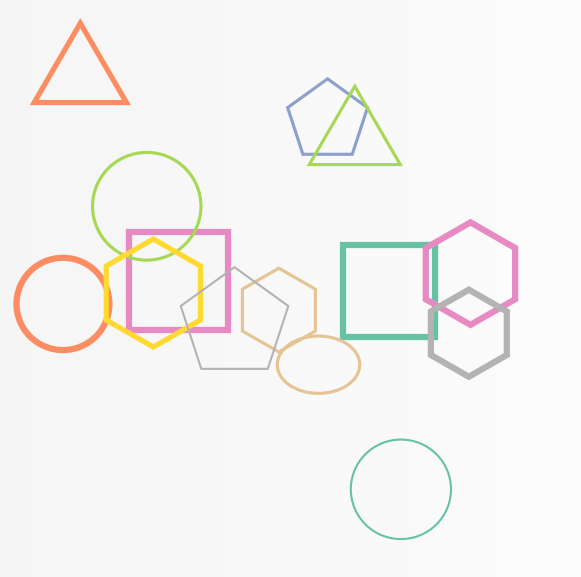[{"shape": "circle", "thickness": 1, "radius": 0.43, "center": [0.69, 0.152]}, {"shape": "square", "thickness": 3, "radius": 0.39, "center": [0.669, 0.495]}, {"shape": "circle", "thickness": 3, "radius": 0.4, "center": [0.108, 0.473]}, {"shape": "triangle", "thickness": 2.5, "radius": 0.46, "center": [0.138, 0.867]}, {"shape": "pentagon", "thickness": 1.5, "radius": 0.36, "center": [0.564, 0.79]}, {"shape": "hexagon", "thickness": 3, "radius": 0.44, "center": [0.809, 0.525]}, {"shape": "square", "thickness": 3, "radius": 0.42, "center": [0.307, 0.512]}, {"shape": "triangle", "thickness": 1.5, "radius": 0.45, "center": [0.61, 0.759]}, {"shape": "circle", "thickness": 1.5, "radius": 0.47, "center": [0.252, 0.642]}, {"shape": "hexagon", "thickness": 2.5, "radius": 0.47, "center": [0.264, 0.492]}, {"shape": "hexagon", "thickness": 1.5, "radius": 0.36, "center": [0.48, 0.462]}, {"shape": "oval", "thickness": 1.5, "radius": 0.35, "center": [0.548, 0.368]}, {"shape": "hexagon", "thickness": 3, "radius": 0.38, "center": [0.807, 0.422]}, {"shape": "pentagon", "thickness": 1, "radius": 0.49, "center": [0.403, 0.439]}]